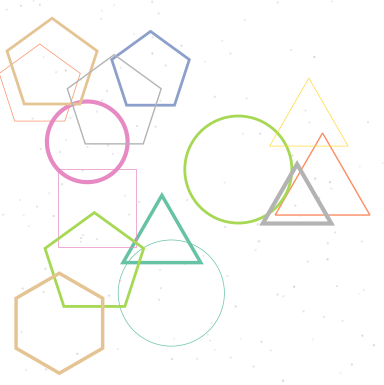[{"shape": "circle", "thickness": 0.5, "radius": 0.69, "center": [0.445, 0.239]}, {"shape": "triangle", "thickness": 2.5, "radius": 0.58, "center": [0.42, 0.376]}, {"shape": "pentagon", "thickness": 0.5, "radius": 0.55, "center": [0.103, 0.775]}, {"shape": "triangle", "thickness": 1, "radius": 0.71, "center": [0.838, 0.513]}, {"shape": "pentagon", "thickness": 2, "radius": 0.53, "center": [0.391, 0.812]}, {"shape": "circle", "thickness": 3, "radius": 0.52, "center": [0.227, 0.632]}, {"shape": "square", "thickness": 0.5, "radius": 0.51, "center": [0.251, 0.459]}, {"shape": "pentagon", "thickness": 2, "radius": 0.67, "center": [0.245, 0.313]}, {"shape": "circle", "thickness": 2, "radius": 0.7, "center": [0.619, 0.56]}, {"shape": "triangle", "thickness": 0.5, "radius": 0.59, "center": [0.802, 0.679]}, {"shape": "hexagon", "thickness": 2.5, "radius": 0.65, "center": [0.154, 0.16]}, {"shape": "pentagon", "thickness": 2, "radius": 0.62, "center": [0.135, 0.829]}, {"shape": "pentagon", "thickness": 1, "radius": 0.64, "center": [0.297, 0.73]}, {"shape": "triangle", "thickness": 3, "radius": 0.51, "center": [0.772, 0.471]}]